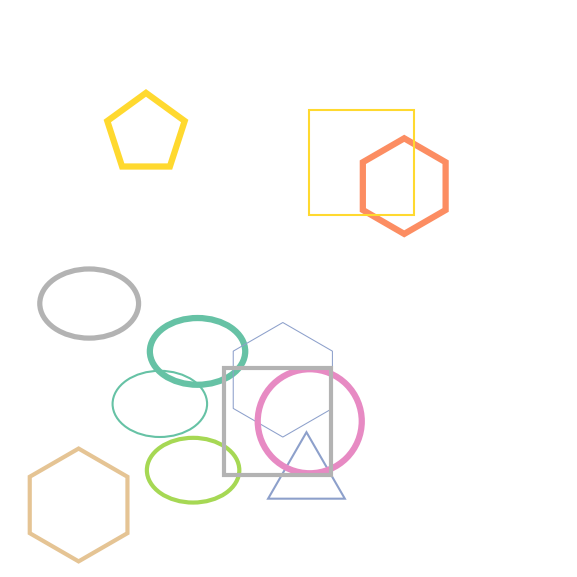[{"shape": "oval", "thickness": 3, "radius": 0.41, "center": [0.342, 0.391]}, {"shape": "oval", "thickness": 1, "radius": 0.41, "center": [0.277, 0.3]}, {"shape": "hexagon", "thickness": 3, "radius": 0.41, "center": [0.7, 0.677]}, {"shape": "triangle", "thickness": 1, "radius": 0.38, "center": [0.531, 0.174]}, {"shape": "hexagon", "thickness": 0.5, "radius": 0.5, "center": [0.49, 0.342]}, {"shape": "circle", "thickness": 3, "radius": 0.45, "center": [0.536, 0.27]}, {"shape": "oval", "thickness": 2, "radius": 0.4, "center": [0.334, 0.185]}, {"shape": "square", "thickness": 1, "radius": 0.46, "center": [0.626, 0.718]}, {"shape": "pentagon", "thickness": 3, "radius": 0.35, "center": [0.253, 0.768]}, {"shape": "hexagon", "thickness": 2, "radius": 0.49, "center": [0.136, 0.125]}, {"shape": "square", "thickness": 2, "radius": 0.46, "center": [0.481, 0.269]}, {"shape": "oval", "thickness": 2.5, "radius": 0.43, "center": [0.154, 0.474]}]